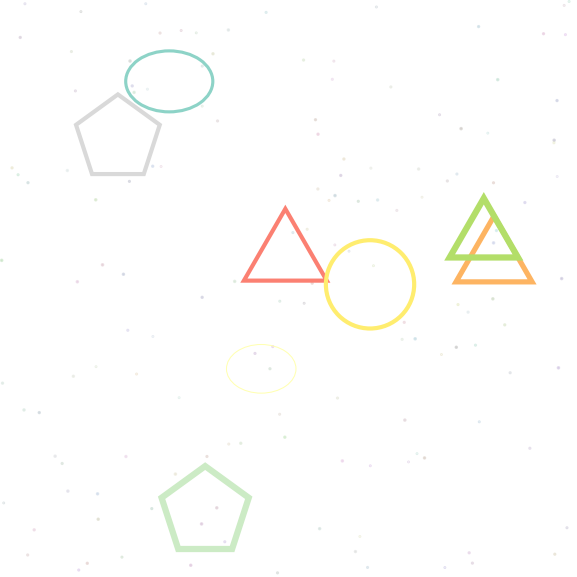[{"shape": "oval", "thickness": 1.5, "radius": 0.38, "center": [0.293, 0.858]}, {"shape": "oval", "thickness": 0.5, "radius": 0.3, "center": [0.452, 0.36]}, {"shape": "triangle", "thickness": 2, "radius": 0.41, "center": [0.494, 0.555]}, {"shape": "triangle", "thickness": 2.5, "radius": 0.38, "center": [0.855, 0.549]}, {"shape": "triangle", "thickness": 3, "radius": 0.34, "center": [0.838, 0.587]}, {"shape": "pentagon", "thickness": 2, "radius": 0.38, "center": [0.204, 0.759]}, {"shape": "pentagon", "thickness": 3, "radius": 0.4, "center": [0.355, 0.113]}, {"shape": "circle", "thickness": 2, "radius": 0.38, "center": [0.641, 0.507]}]